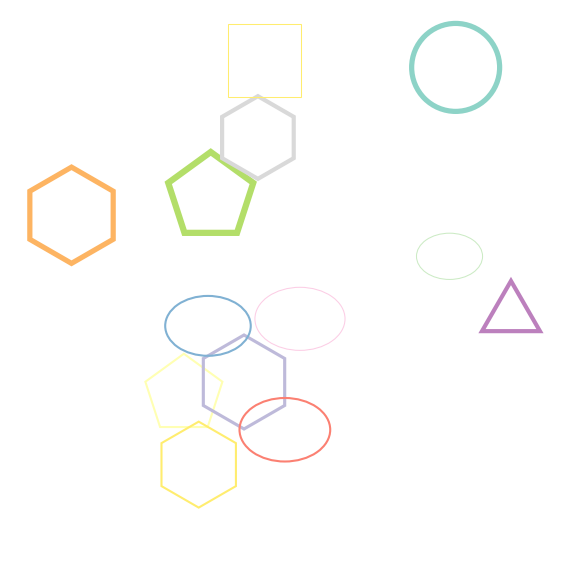[{"shape": "circle", "thickness": 2.5, "radius": 0.38, "center": [0.789, 0.882]}, {"shape": "pentagon", "thickness": 1, "radius": 0.35, "center": [0.318, 0.316]}, {"shape": "hexagon", "thickness": 1.5, "radius": 0.41, "center": [0.423, 0.338]}, {"shape": "oval", "thickness": 1, "radius": 0.39, "center": [0.493, 0.255]}, {"shape": "oval", "thickness": 1, "radius": 0.37, "center": [0.36, 0.435]}, {"shape": "hexagon", "thickness": 2.5, "radius": 0.42, "center": [0.124, 0.626]}, {"shape": "pentagon", "thickness": 3, "radius": 0.39, "center": [0.365, 0.659]}, {"shape": "oval", "thickness": 0.5, "radius": 0.39, "center": [0.519, 0.447]}, {"shape": "hexagon", "thickness": 2, "radius": 0.36, "center": [0.447, 0.761]}, {"shape": "triangle", "thickness": 2, "radius": 0.29, "center": [0.885, 0.455]}, {"shape": "oval", "thickness": 0.5, "radius": 0.29, "center": [0.778, 0.555]}, {"shape": "square", "thickness": 0.5, "radius": 0.32, "center": [0.458, 0.895]}, {"shape": "hexagon", "thickness": 1, "radius": 0.37, "center": [0.344, 0.195]}]